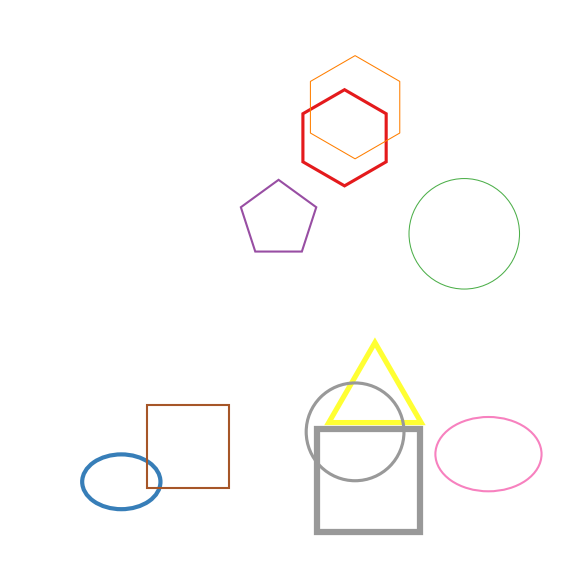[{"shape": "hexagon", "thickness": 1.5, "radius": 0.42, "center": [0.597, 0.761]}, {"shape": "oval", "thickness": 2, "radius": 0.34, "center": [0.21, 0.165]}, {"shape": "circle", "thickness": 0.5, "radius": 0.48, "center": [0.804, 0.594]}, {"shape": "pentagon", "thickness": 1, "radius": 0.34, "center": [0.482, 0.619]}, {"shape": "hexagon", "thickness": 0.5, "radius": 0.45, "center": [0.615, 0.813]}, {"shape": "triangle", "thickness": 2.5, "radius": 0.46, "center": [0.649, 0.314]}, {"shape": "square", "thickness": 1, "radius": 0.36, "center": [0.325, 0.226]}, {"shape": "oval", "thickness": 1, "radius": 0.46, "center": [0.846, 0.213]}, {"shape": "square", "thickness": 3, "radius": 0.45, "center": [0.637, 0.167]}, {"shape": "circle", "thickness": 1.5, "radius": 0.42, "center": [0.615, 0.251]}]